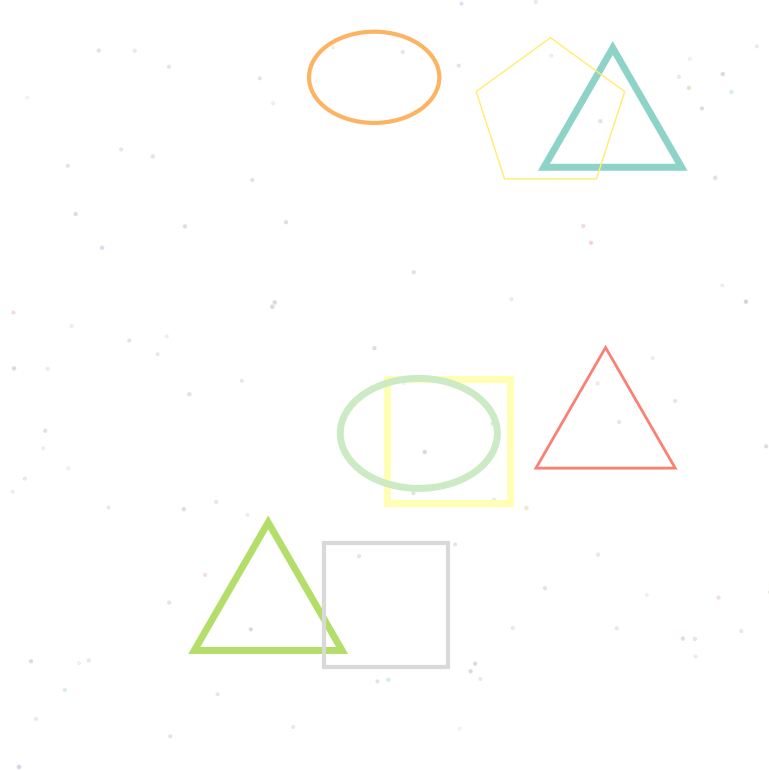[{"shape": "triangle", "thickness": 2.5, "radius": 0.52, "center": [0.796, 0.834]}, {"shape": "square", "thickness": 2.5, "radius": 0.4, "center": [0.582, 0.427]}, {"shape": "triangle", "thickness": 1, "radius": 0.52, "center": [0.786, 0.444]}, {"shape": "oval", "thickness": 1.5, "radius": 0.42, "center": [0.486, 0.9]}, {"shape": "triangle", "thickness": 2.5, "radius": 0.55, "center": [0.348, 0.211]}, {"shape": "square", "thickness": 1.5, "radius": 0.4, "center": [0.502, 0.214]}, {"shape": "oval", "thickness": 2.5, "radius": 0.51, "center": [0.544, 0.437]}, {"shape": "pentagon", "thickness": 0.5, "radius": 0.51, "center": [0.715, 0.85]}]